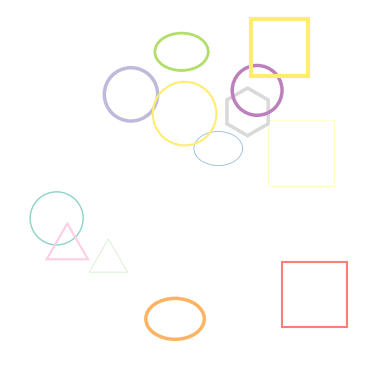[{"shape": "circle", "thickness": 1, "radius": 0.34, "center": [0.147, 0.433]}, {"shape": "square", "thickness": 0.5, "radius": 0.43, "center": [0.781, 0.603]}, {"shape": "circle", "thickness": 2.5, "radius": 0.35, "center": [0.34, 0.755]}, {"shape": "square", "thickness": 1.5, "radius": 0.42, "center": [0.818, 0.235]}, {"shape": "oval", "thickness": 0.5, "radius": 0.32, "center": [0.567, 0.614]}, {"shape": "oval", "thickness": 2.5, "radius": 0.38, "center": [0.455, 0.172]}, {"shape": "oval", "thickness": 2, "radius": 0.35, "center": [0.472, 0.865]}, {"shape": "triangle", "thickness": 1.5, "radius": 0.31, "center": [0.175, 0.357]}, {"shape": "hexagon", "thickness": 2.5, "radius": 0.31, "center": [0.643, 0.709]}, {"shape": "circle", "thickness": 2.5, "radius": 0.32, "center": [0.668, 0.765]}, {"shape": "triangle", "thickness": 0.5, "radius": 0.29, "center": [0.281, 0.322]}, {"shape": "square", "thickness": 3, "radius": 0.37, "center": [0.725, 0.876]}, {"shape": "circle", "thickness": 1.5, "radius": 0.41, "center": [0.479, 0.705]}]